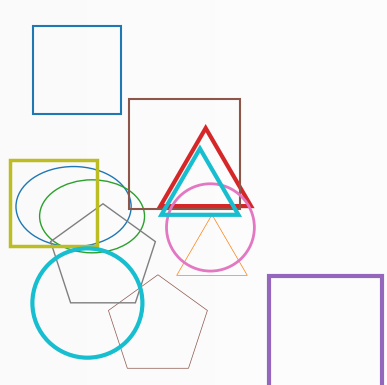[{"shape": "square", "thickness": 1.5, "radius": 0.57, "center": [0.199, 0.819]}, {"shape": "oval", "thickness": 1, "radius": 0.74, "center": [0.19, 0.463]}, {"shape": "triangle", "thickness": 0.5, "radius": 0.53, "center": [0.547, 0.337]}, {"shape": "oval", "thickness": 1, "radius": 0.68, "center": [0.238, 0.438]}, {"shape": "triangle", "thickness": 3, "radius": 0.67, "center": [0.531, 0.532]}, {"shape": "square", "thickness": 3, "radius": 0.73, "center": [0.84, 0.137]}, {"shape": "pentagon", "thickness": 0.5, "radius": 0.67, "center": [0.408, 0.152]}, {"shape": "square", "thickness": 1.5, "radius": 0.72, "center": [0.476, 0.6]}, {"shape": "circle", "thickness": 2, "radius": 0.57, "center": [0.543, 0.409]}, {"shape": "pentagon", "thickness": 1, "radius": 0.71, "center": [0.266, 0.328]}, {"shape": "square", "thickness": 2.5, "radius": 0.56, "center": [0.138, 0.472]}, {"shape": "triangle", "thickness": 3, "radius": 0.57, "center": [0.516, 0.499]}, {"shape": "circle", "thickness": 3, "radius": 0.71, "center": [0.226, 0.213]}]